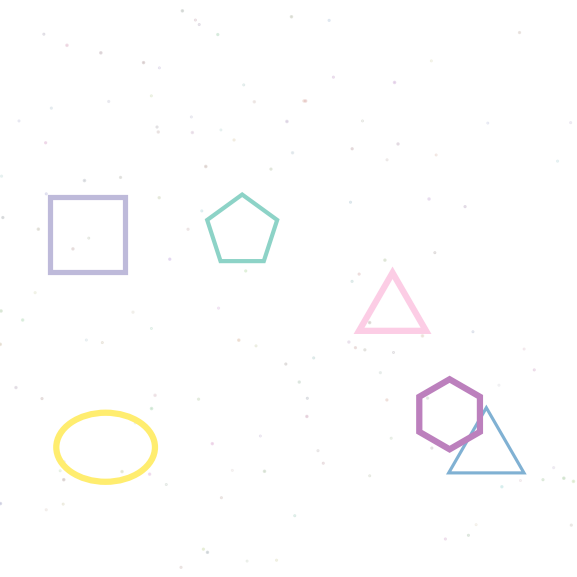[{"shape": "pentagon", "thickness": 2, "radius": 0.32, "center": [0.419, 0.599]}, {"shape": "square", "thickness": 2.5, "radius": 0.33, "center": [0.151, 0.593]}, {"shape": "triangle", "thickness": 1.5, "radius": 0.38, "center": [0.842, 0.218]}, {"shape": "triangle", "thickness": 3, "radius": 0.33, "center": [0.68, 0.46]}, {"shape": "hexagon", "thickness": 3, "radius": 0.3, "center": [0.779, 0.282]}, {"shape": "oval", "thickness": 3, "radius": 0.43, "center": [0.183, 0.225]}]